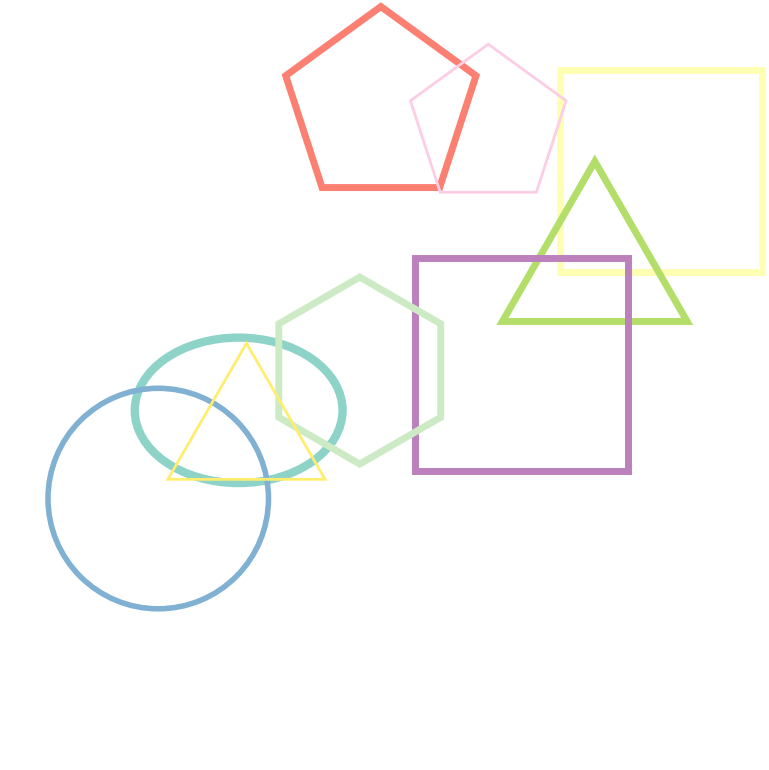[{"shape": "oval", "thickness": 3, "radius": 0.67, "center": [0.31, 0.467]}, {"shape": "square", "thickness": 2.5, "radius": 0.65, "center": [0.859, 0.778]}, {"shape": "pentagon", "thickness": 2.5, "radius": 0.65, "center": [0.495, 0.862]}, {"shape": "circle", "thickness": 2, "radius": 0.72, "center": [0.206, 0.353]}, {"shape": "triangle", "thickness": 2.5, "radius": 0.69, "center": [0.772, 0.652]}, {"shape": "pentagon", "thickness": 1, "radius": 0.53, "center": [0.634, 0.836]}, {"shape": "square", "thickness": 2.5, "radius": 0.69, "center": [0.677, 0.527]}, {"shape": "hexagon", "thickness": 2.5, "radius": 0.61, "center": [0.467, 0.519]}, {"shape": "triangle", "thickness": 1, "radius": 0.59, "center": [0.32, 0.436]}]